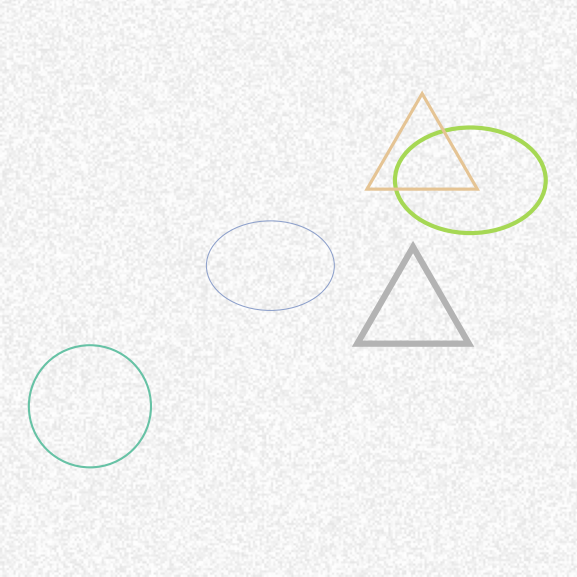[{"shape": "circle", "thickness": 1, "radius": 0.53, "center": [0.156, 0.296]}, {"shape": "oval", "thickness": 0.5, "radius": 0.55, "center": [0.468, 0.539]}, {"shape": "oval", "thickness": 2, "radius": 0.65, "center": [0.814, 0.687]}, {"shape": "triangle", "thickness": 1.5, "radius": 0.55, "center": [0.731, 0.727]}, {"shape": "triangle", "thickness": 3, "radius": 0.56, "center": [0.715, 0.46]}]